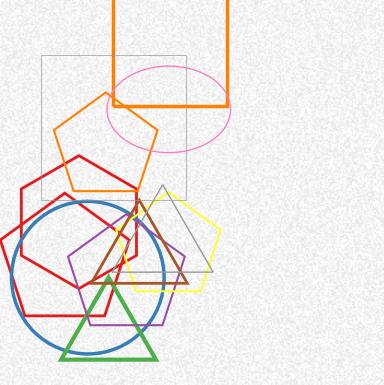[{"shape": "hexagon", "thickness": 2, "radius": 0.86, "center": [0.205, 0.423]}, {"shape": "pentagon", "thickness": 2, "radius": 0.88, "center": [0.168, 0.322]}, {"shape": "circle", "thickness": 2.5, "radius": 0.99, "center": [0.228, 0.279]}, {"shape": "triangle", "thickness": 3, "radius": 0.71, "center": [0.282, 0.137]}, {"shape": "pentagon", "thickness": 1.5, "radius": 0.8, "center": [0.328, 0.284]}, {"shape": "square", "thickness": 2.5, "radius": 0.74, "center": [0.441, 0.873]}, {"shape": "pentagon", "thickness": 1.5, "radius": 0.71, "center": [0.275, 0.618]}, {"shape": "pentagon", "thickness": 1.5, "radius": 0.71, "center": [0.438, 0.359]}, {"shape": "triangle", "thickness": 2, "radius": 0.72, "center": [0.362, 0.336]}, {"shape": "oval", "thickness": 1, "radius": 0.8, "center": [0.438, 0.716]}, {"shape": "square", "thickness": 0.5, "radius": 0.94, "center": [0.295, 0.668]}, {"shape": "triangle", "thickness": 1, "radius": 0.76, "center": [0.423, 0.369]}]